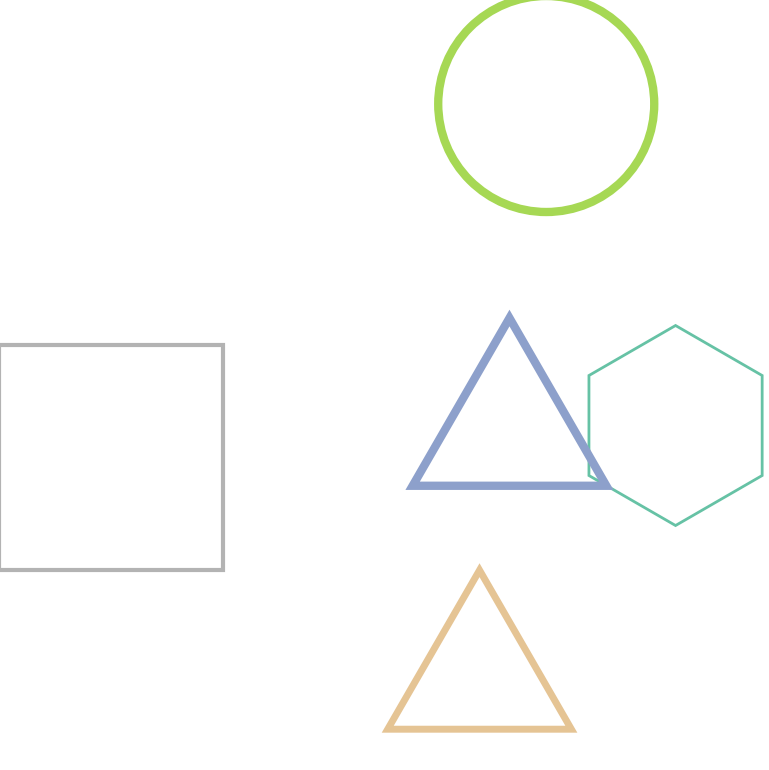[{"shape": "hexagon", "thickness": 1, "radius": 0.65, "center": [0.877, 0.447]}, {"shape": "triangle", "thickness": 3, "radius": 0.73, "center": [0.662, 0.442]}, {"shape": "circle", "thickness": 3, "radius": 0.7, "center": [0.709, 0.865]}, {"shape": "triangle", "thickness": 2.5, "radius": 0.69, "center": [0.623, 0.122]}, {"shape": "square", "thickness": 1.5, "radius": 0.73, "center": [0.145, 0.406]}]